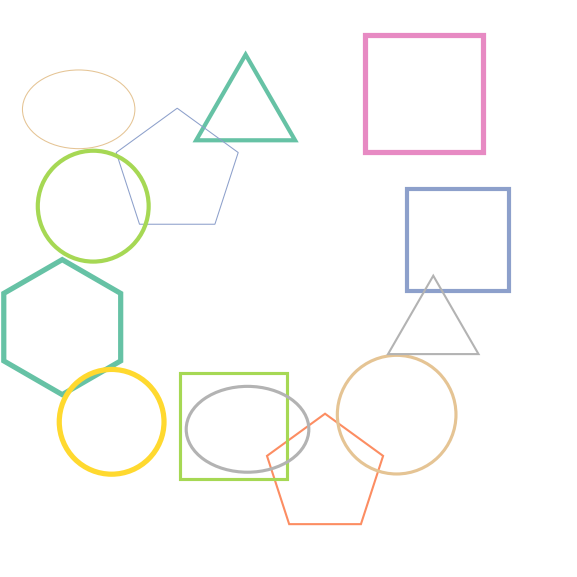[{"shape": "hexagon", "thickness": 2.5, "radius": 0.58, "center": [0.108, 0.433]}, {"shape": "triangle", "thickness": 2, "radius": 0.49, "center": [0.425, 0.806]}, {"shape": "pentagon", "thickness": 1, "radius": 0.53, "center": [0.563, 0.177]}, {"shape": "square", "thickness": 2, "radius": 0.44, "center": [0.794, 0.583]}, {"shape": "pentagon", "thickness": 0.5, "radius": 0.56, "center": [0.307, 0.701]}, {"shape": "square", "thickness": 2.5, "radius": 0.51, "center": [0.734, 0.837]}, {"shape": "circle", "thickness": 2, "radius": 0.48, "center": [0.161, 0.642]}, {"shape": "square", "thickness": 1.5, "radius": 0.46, "center": [0.404, 0.261]}, {"shape": "circle", "thickness": 2.5, "radius": 0.45, "center": [0.193, 0.269]}, {"shape": "oval", "thickness": 0.5, "radius": 0.49, "center": [0.136, 0.81]}, {"shape": "circle", "thickness": 1.5, "radius": 0.51, "center": [0.687, 0.281]}, {"shape": "triangle", "thickness": 1, "radius": 0.45, "center": [0.75, 0.431]}, {"shape": "oval", "thickness": 1.5, "radius": 0.53, "center": [0.429, 0.256]}]